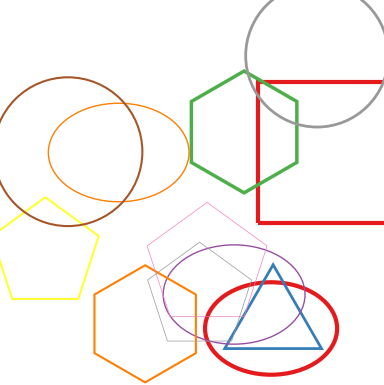[{"shape": "square", "thickness": 3, "radius": 0.92, "center": [0.853, 0.604]}, {"shape": "oval", "thickness": 3, "radius": 0.86, "center": [0.704, 0.147]}, {"shape": "triangle", "thickness": 2, "radius": 0.73, "center": [0.709, 0.167]}, {"shape": "hexagon", "thickness": 2.5, "radius": 0.79, "center": [0.634, 0.657]}, {"shape": "oval", "thickness": 1, "radius": 0.92, "center": [0.608, 0.235]}, {"shape": "oval", "thickness": 1, "radius": 0.91, "center": [0.308, 0.604]}, {"shape": "hexagon", "thickness": 1.5, "radius": 0.76, "center": [0.377, 0.159]}, {"shape": "pentagon", "thickness": 1.5, "radius": 0.73, "center": [0.118, 0.342]}, {"shape": "circle", "thickness": 1.5, "radius": 0.97, "center": [0.177, 0.606]}, {"shape": "pentagon", "thickness": 0.5, "radius": 0.82, "center": [0.538, 0.311]}, {"shape": "pentagon", "thickness": 0.5, "radius": 0.71, "center": [0.518, 0.229]}, {"shape": "circle", "thickness": 2, "radius": 0.93, "center": [0.824, 0.855]}]